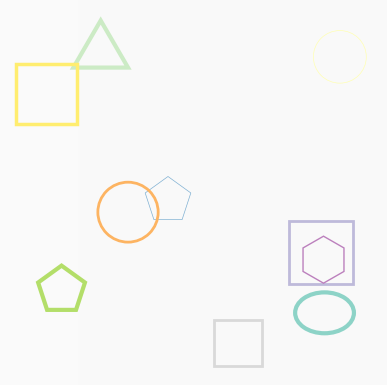[{"shape": "oval", "thickness": 3, "radius": 0.38, "center": [0.838, 0.187]}, {"shape": "circle", "thickness": 0.5, "radius": 0.34, "center": [0.877, 0.852]}, {"shape": "square", "thickness": 2, "radius": 0.41, "center": [0.829, 0.344]}, {"shape": "pentagon", "thickness": 0.5, "radius": 0.31, "center": [0.434, 0.48]}, {"shape": "circle", "thickness": 2, "radius": 0.39, "center": [0.33, 0.449]}, {"shape": "pentagon", "thickness": 3, "radius": 0.32, "center": [0.159, 0.247]}, {"shape": "square", "thickness": 2, "radius": 0.3, "center": [0.614, 0.109]}, {"shape": "hexagon", "thickness": 1, "radius": 0.31, "center": [0.835, 0.325]}, {"shape": "triangle", "thickness": 3, "radius": 0.41, "center": [0.26, 0.865]}, {"shape": "square", "thickness": 2.5, "radius": 0.39, "center": [0.119, 0.756]}]